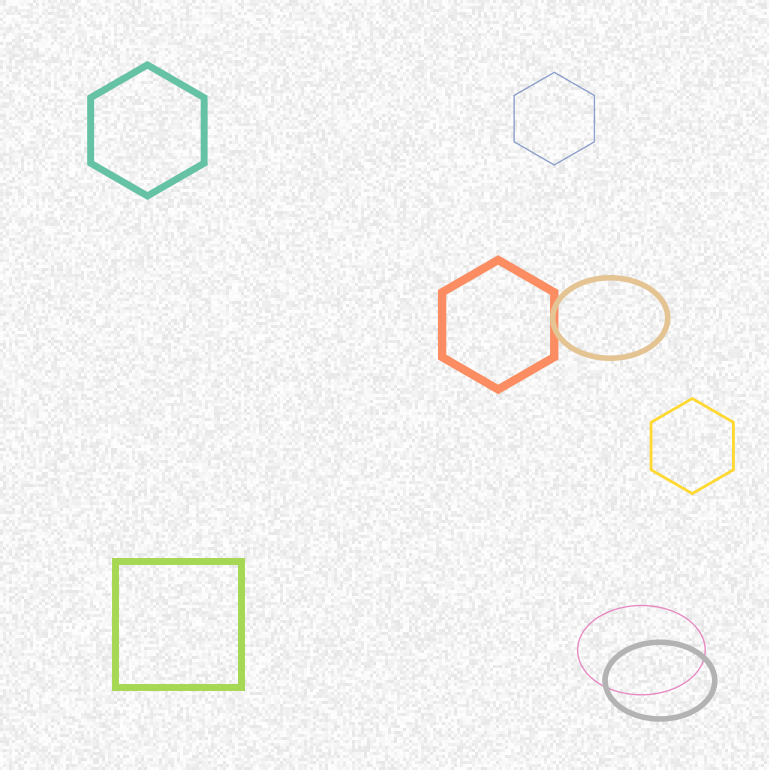[{"shape": "hexagon", "thickness": 2.5, "radius": 0.43, "center": [0.191, 0.831]}, {"shape": "hexagon", "thickness": 3, "radius": 0.42, "center": [0.647, 0.578]}, {"shape": "hexagon", "thickness": 0.5, "radius": 0.3, "center": [0.72, 0.846]}, {"shape": "oval", "thickness": 0.5, "radius": 0.41, "center": [0.833, 0.156]}, {"shape": "square", "thickness": 2.5, "radius": 0.41, "center": [0.232, 0.189]}, {"shape": "hexagon", "thickness": 1, "radius": 0.31, "center": [0.899, 0.421]}, {"shape": "oval", "thickness": 2, "radius": 0.37, "center": [0.793, 0.587]}, {"shape": "oval", "thickness": 2, "radius": 0.36, "center": [0.857, 0.116]}]